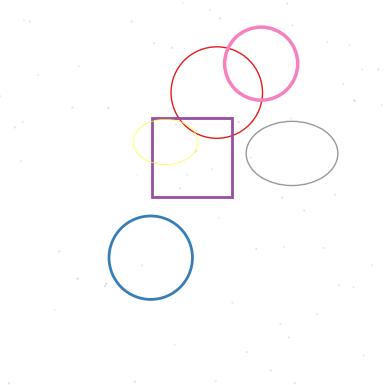[{"shape": "circle", "thickness": 1, "radius": 0.59, "center": [0.563, 0.76]}, {"shape": "circle", "thickness": 2, "radius": 0.54, "center": [0.392, 0.331]}, {"shape": "square", "thickness": 2, "radius": 0.52, "center": [0.498, 0.591]}, {"shape": "oval", "thickness": 0.5, "radius": 0.42, "center": [0.43, 0.631]}, {"shape": "circle", "thickness": 2.5, "radius": 0.47, "center": [0.678, 0.835]}, {"shape": "oval", "thickness": 1, "radius": 0.6, "center": [0.758, 0.601]}]